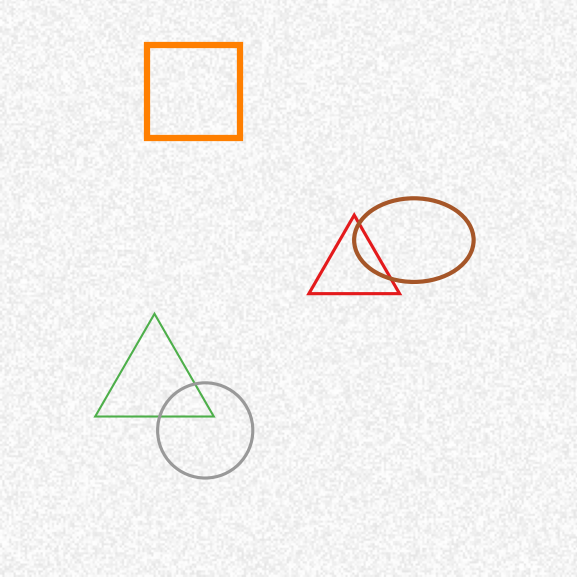[{"shape": "triangle", "thickness": 1.5, "radius": 0.45, "center": [0.613, 0.536]}, {"shape": "triangle", "thickness": 1, "radius": 0.59, "center": [0.268, 0.337]}, {"shape": "square", "thickness": 3, "radius": 0.4, "center": [0.336, 0.841]}, {"shape": "oval", "thickness": 2, "radius": 0.52, "center": [0.717, 0.583]}, {"shape": "circle", "thickness": 1.5, "radius": 0.41, "center": [0.355, 0.254]}]